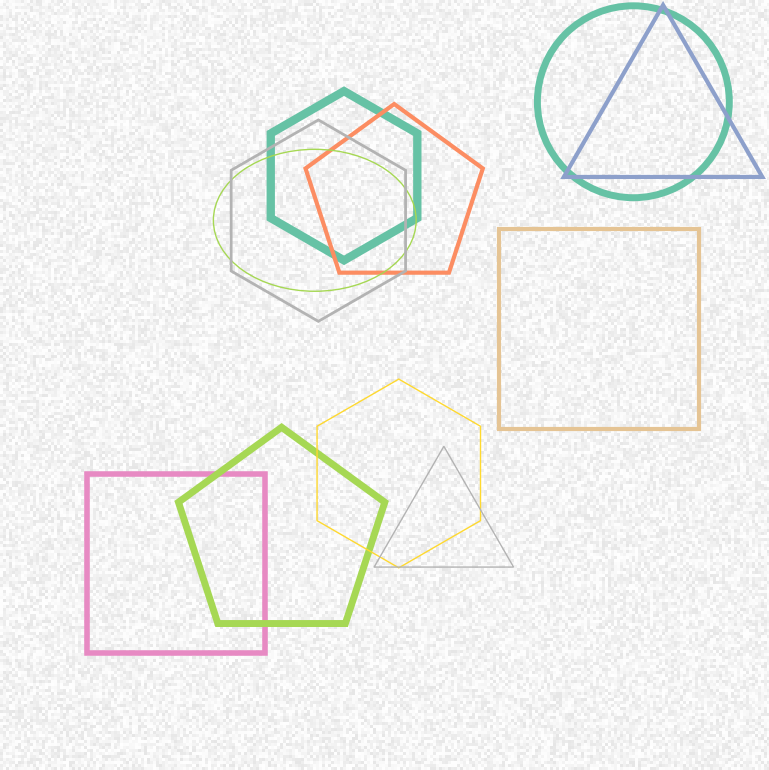[{"shape": "hexagon", "thickness": 3, "radius": 0.55, "center": [0.447, 0.772]}, {"shape": "circle", "thickness": 2.5, "radius": 0.62, "center": [0.823, 0.868]}, {"shape": "pentagon", "thickness": 1.5, "radius": 0.61, "center": [0.512, 0.744]}, {"shape": "triangle", "thickness": 1.5, "radius": 0.74, "center": [0.861, 0.845]}, {"shape": "square", "thickness": 2, "radius": 0.58, "center": [0.229, 0.268]}, {"shape": "pentagon", "thickness": 2.5, "radius": 0.7, "center": [0.366, 0.304]}, {"shape": "oval", "thickness": 0.5, "radius": 0.66, "center": [0.409, 0.714]}, {"shape": "hexagon", "thickness": 0.5, "radius": 0.61, "center": [0.518, 0.385]}, {"shape": "square", "thickness": 1.5, "radius": 0.65, "center": [0.778, 0.573]}, {"shape": "triangle", "thickness": 0.5, "radius": 0.52, "center": [0.576, 0.316]}, {"shape": "hexagon", "thickness": 1, "radius": 0.65, "center": [0.413, 0.713]}]